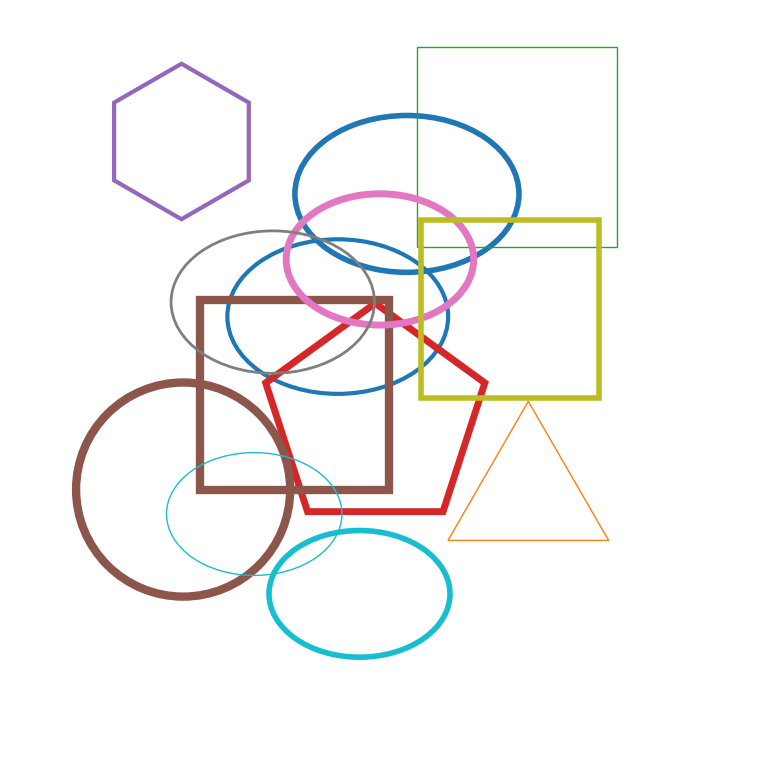[{"shape": "oval", "thickness": 1.5, "radius": 0.72, "center": [0.439, 0.589]}, {"shape": "oval", "thickness": 2, "radius": 0.73, "center": [0.528, 0.748]}, {"shape": "triangle", "thickness": 0.5, "radius": 0.6, "center": [0.686, 0.358]}, {"shape": "square", "thickness": 0.5, "radius": 0.65, "center": [0.672, 0.81]}, {"shape": "pentagon", "thickness": 2.5, "radius": 0.75, "center": [0.487, 0.457]}, {"shape": "hexagon", "thickness": 1.5, "radius": 0.5, "center": [0.236, 0.816]}, {"shape": "square", "thickness": 3, "radius": 0.62, "center": [0.383, 0.487]}, {"shape": "circle", "thickness": 3, "radius": 0.7, "center": [0.238, 0.364]}, {"shape": "oval", "thickness": 2.5, "radius": 0.61, "center": [0.493, 0.663]}, {"shape": "oval", "thickness": 1, "radius": 0.66, "center": [0.354, 0.608]}, {"shape": "square", "thickness": 2, "radius": 0.58, "center": [0.662, 0.598]}, {"shape": "oval", "thickness": 0.5, "radius": 0.57, "center": [0.33, 0.332]}, {"shape": "oval", "thickness": 2, "radius": 0.59, "center": [0.467, 0.229]}]